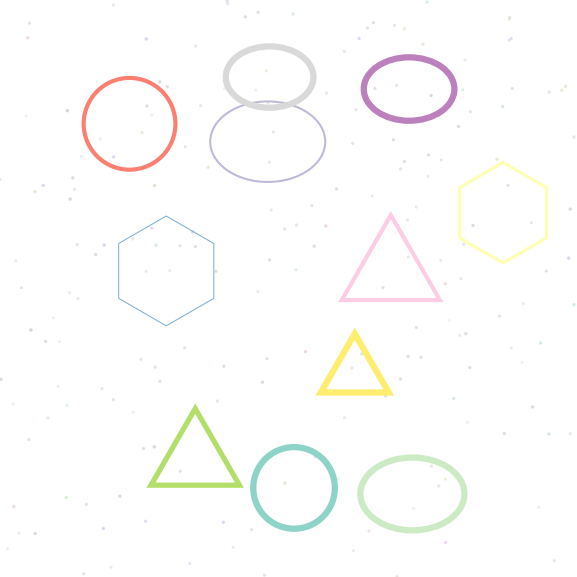[{"shape": "circle", "thickness": 3, "radius": 0.35, "center": [0.509, 0.154]}, {"shape": "hexagon", "thickness": 1.5, "radius": 0.43, "center": [0.871, 0.631]}, {"shape": "oval", "thickness": 1, "radius": 0.5, "center": [0.464, 0.754]}, {"shape": "circle", "thickness": 2, "radius": 0.4, "center": [0.224, 0.785]}, {"shape": "hexagon", "thickness": 0.5, "radius": 0.48, "center": [0.288, 0.53]}, {"shape": "triangle", "thickness": 2.5, "radius": 0.44, "center": [0.338, 0.203]}, {"shape": "triangle", "thickness": 2, "radius": 0.49, "center": [0.677, 0.529]}, {"shape": "oval", "thickness": 3, "radius": 0.38, "center": [0.467, 0.866]}, {"shape": "oval", "thickness": 3, "radius": 0.39, "center": [0.708, 0.845]}, {"shape": "oval", "thickness": 3, "radius": 0.45, "center": [0.714, 0.144]}, {"shape": "triangle", "thickness": 3, "radius": 0.34, "center": [0.614, 0.353]}]